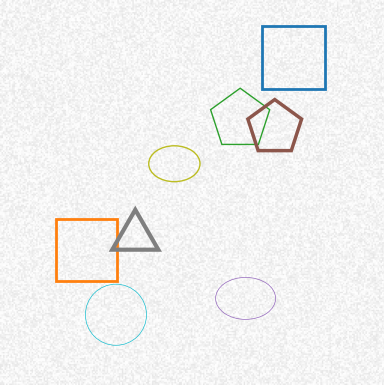[{"shape": "square", "thickness": 2, "radius": 0.41, "center": [0.763, 0.85]}, {"shape": "square", "thickness": 2, "radius": 0.4, "center": [0.225, 0.351]}, {"shape": "pentagon", "thickness": 1, "radius": 0.4, "center": [0.624, 0.69]}, {"shape": "oval", "thickness": 0.5, "radius": 0.39, "center": [0.638, 0.225]}, {"shape": "pentagon", "thickness": 2.5, "radius": 0.37, "center": [0.714, 0.668]}, {"shape": "triangle", "thickness": 3, "radius": 0.35, "center": [0.351, 0.386]}, {"shape": "oval", "thickness": 1, "radius": 0.33, "center": [0.453, 0.575]}, {"shape": "circle", "thickness": 0.5, "radius": 0.4, "center": [0.301, 0.183]}]